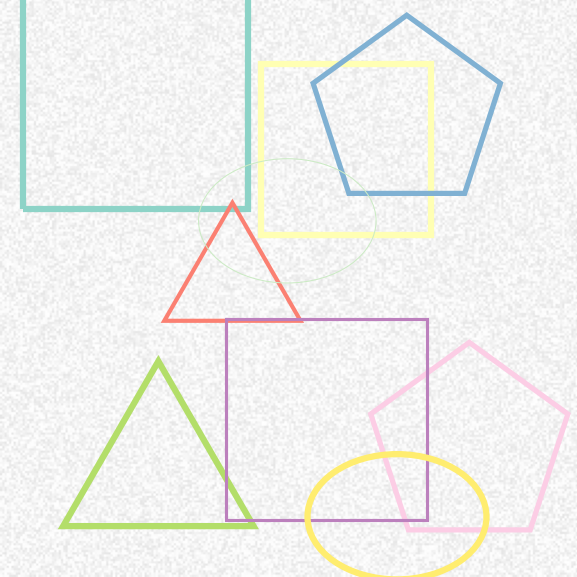[{"shape": "square", "thickness": 3, "radius": 0.97, "center": [0.234, 0.832]}, {"shape": "square", "thickness": 3, "radius": 0.74, "center": [0.599, 0.74]}, {"shape": "triangle", "thickness": 2, "radius": 0.68, "center": [0.402, 0.512]}, {"shape": "pentagon", "thickness": 2.5, "radius": 0.85, "center": [0.704, 0.802]}, {"shape": "triangle", "thickness": 3, "radius": 0.95, "center": [0.274, 0.183]}, {"shape": "pentagon", "thickness": 2.5, "radius": 0.9, "center": [0.813, 0.227]}, {"shape": "square", "thickness": 1.5, "radius": 0.87, "center": [0.566, 0.272]}, {"shape": "oval", "thickness": 0.5, "radius": 0.77, "center": [0.498, 0.617]}, {"shape": "oval", "thickness": 3, "radius": 0.77, "center": [0.687, 0.104]}]